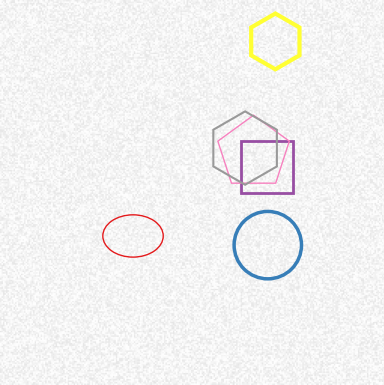[{"shape": "oval", "thickness": 1, "radius": 0.39, "center": [0.346, 0.387]}, {"shape": "circle", "thickness": 2.5, "radius": 0.44, "center": [0.696, 0.363]}, {"shape": "square", "thickness": 2, "radius": 0.34, "center": [0.694, 0.566]}, {"shape": "hexagon", "thickness": 3, "radius": 0.36, "center": [0.715, 0.892]}, {"shape": "pentagon", "thickness": 1, "radius": 0.49, "center": [0.659, 0.603]}, {"shape": "hexagon", "thickness": 1.5, "radius": 0.48, "center": [0.637, 0.615]}]